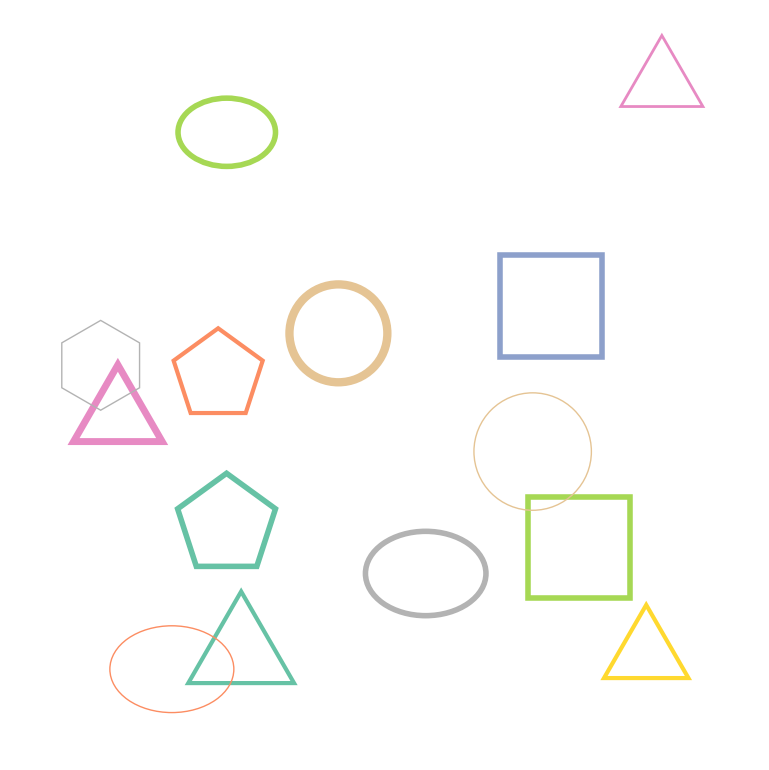[{"shape": "pentagon", "thickness": 2, "radius": 0.33, "center": [0.294, 0.319]}, {"shape": "triangle", "thickness": 1.5, "radius": 0.4, "center": [0.313, 0.153]}, {"shape": "oval", "thickness": 0.5, "radius": 0.4, "center": [0.223, 0.131]}, {"shape": "pentagon", "thickness": 1.5, "radius": 0.3, "center": [0.283, 0.513]}, {"shape": "square", "thickness": 2, "radius": 0.33, "center": [0.715, 0.603]}, {"shape": "triangle", "thickness": 2.5, "radius": 0.33, "center": [0.153, 0.46]}, {"shape": "triangle", "thickness": 1, "radius": 0.31, "center": [0.86, 0.892]}, {"shape": "oval", "thickness": 2, "radius": 0.32, "center": [0.294, 0.828]}, {"shape": "square", "thickness": 2, "radius": 0.33, "center": [0.752, 0.289]}, {"shape": "triangle", "thickness": 1.5, "radius": 0.32, "center": [0.839, 0.151]}, {"shape": "circle", "thickness": 0.5, "radius": 0.38, "center": [0.692, 0.414]}, {"shape": "circle", "thickness": 3, "radius": 0.32, "center": [0.439, 0.567]}, {"shape": "hexagon", "thickness": 0.5, "radius": 0.29, "center": [0.131, 0.526]}, {"shape": "oval", "thickness": 2, "radius": 0.39, "center": [0.553, 0.255]}]